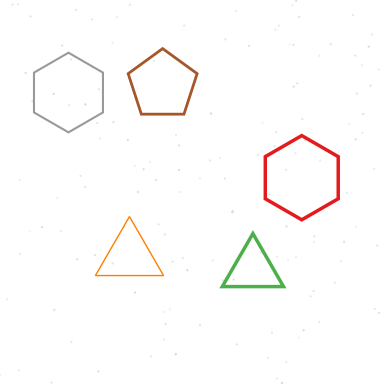[{"shape": "hexagon", "thickness": 2.5, "radius": 0.55, "center": [0.784, 0.538]}, {"shape": "triangle", "thickness": 2.5, "radius": 0.46, "center": [0.657, 0.302]}, {"shape": "triangle", "thickness": 1, "radius": 0.51, "center": [0.336, 0.335]}, {"shape": "pentagon", "thickness": 2, "radius": 0.47, "center": [0.422, 0.78]}, {"shape": "hexagon", "thickness": 1.5, "radius": 0.52, "center": [0.178, 0.76]}]